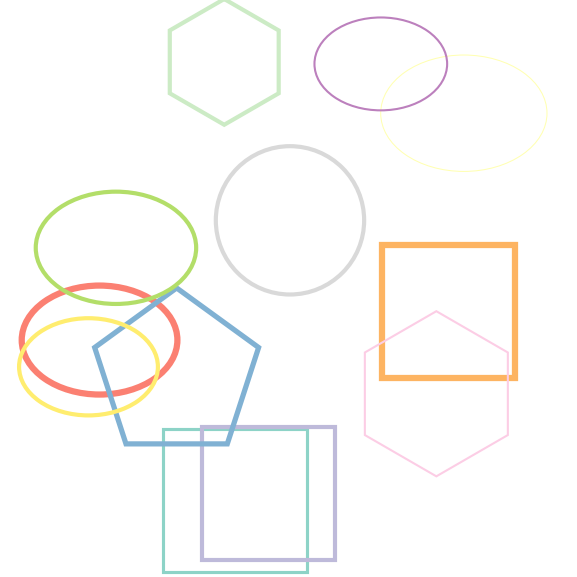[{"shape": "square", "thickness": 1.5, "radius": 0.62, "center": [0.407, 0.133]}, {"shape": "oval", "thickness": 0.5, "radius": 0.72, "center": [0.803, 0.803]}, {"shape": "square", "thickness": 2, "radius": 0.57, "center": [0.465, 0.144]}, {"shape": "oval", "thickness": 3, "radius": 0.67, "center": [0.172, 0.41]}, {"shape": "pentagon", "thickness": 2.5, "radius": 0.75, "center": [0.306, 0.351]}, {"shape": "square", "thickness": 3, "radius": 0.57, "center": [0.777, 0.46]}, {"shape": "oval", "thickness": 2, "radius": 0.69, "center": [0.201, 0.57]}, {"shape": "hexagon", "thickness": 1, "radius": 0.71, "center": [0.756, 0.317]}, {"shape": "circle", "thickness": 2, "radius": 0.64, "center": [0.502, 0.618]}, {"shape": "oval", "thickness": 1, "radius": 0.57, "center": [0.659, 0.888]}, {"shape": "hexagon", "thickness": 2, "radius": 0.54, "center": [0.388, 0.892]}, {"shape": "oval", "thickness": 2, "radius": 0.6, "center": [0.153, 0.364]}]